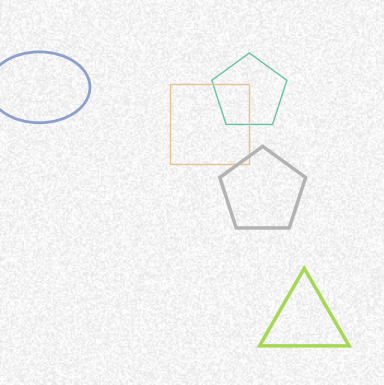[{"shape": "pentagon", "thickness": 1, "radius": 0.51, "center": [0.648, 0.76]}, {"shape": "oval", "thickness": 2, "radius": 0.66, "center": [0.102, 0.773]}, {"shape": "triangle", "thickness": 2.5, "radius": 0.67, "center": [0.79, 0.169]}, {"shape": "square", "thickness": 1, "radius": 0.52, "center": [0.544, 0.678]}, {"shape": "pentagon", "thickness": 2.5, "radius": 0.59, "center": [0.682, 0.503]}]